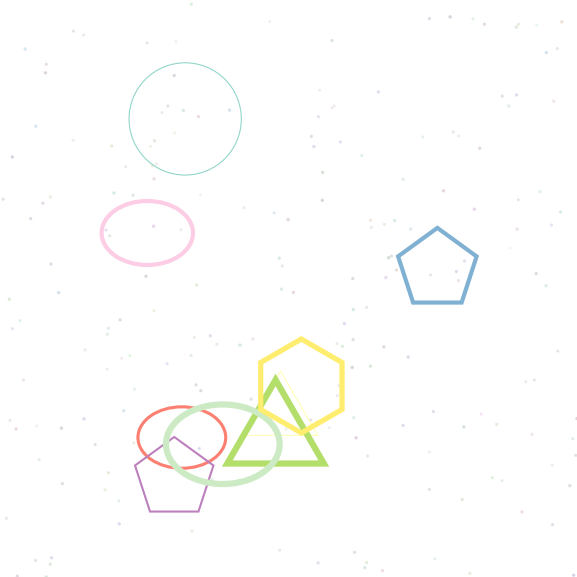[{"shape": "circle", "thickness": 0.5, "radius": 0.49, "center": [0.321, 0.793]}, {"shape": "triangle", "thickness": 0.5, "radius": 0.37, "center": [0.486, 0.282]}, {"shape": "oval", "thickness": 1.5, "radius": 0.38, "center": [0.315, 0.241]}, {"shape": "pentagon", "thickness": 2, "radius": 0.36, "center": [0.757, 0.533]}, {"shape": "triangle", "thickness": 3, "radius": 0.48, "center": [0.477, 0.245]}, {"shape": "oval", "thickness": 2, "radius": 0.4, "center": [0.255, 0.596]}, {"shape": "pentagon", "thickness": 1, "radius": 0.36, "center": [0.302, 0.171]}, {"shape": "oval", "thickness": 3, "radius": 0.49, "center": [0.386, 0.23]}, {"shape": "hexagon", "thickness": 2.5, "radius": 0.41, "center": [0.522, 0.331]}]